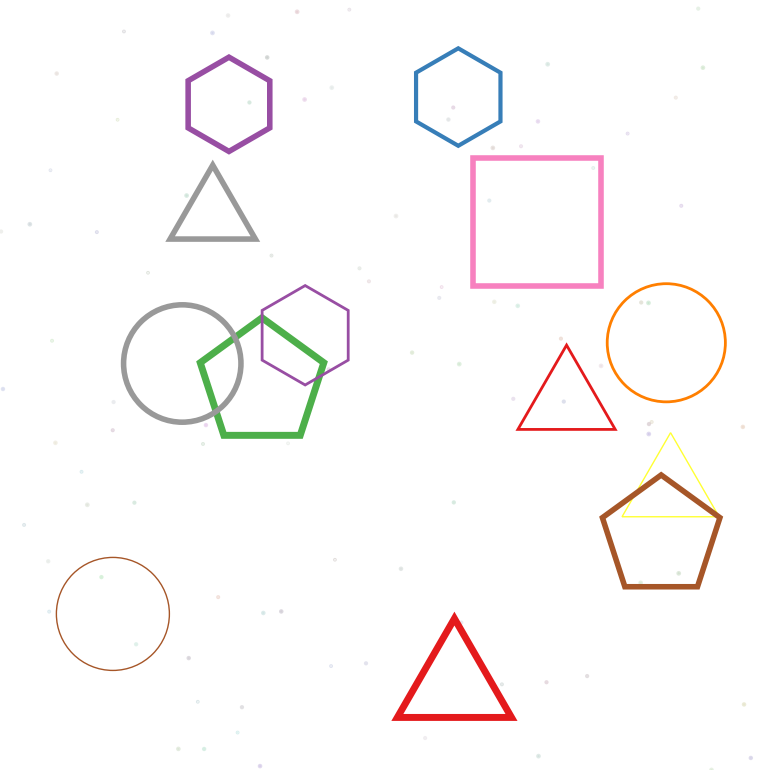[{"shape": "triangle", "thickness": 1, "radius": 0.36, "center": [0.736, 0.479]}, {"shape": "triangle", "thickness": 2.5, "radius": 0.43, "center": [0.59, 0.111]}, {"shape": "hexagon", "thickness": 1.5, "radius": 0.32, "center": [0.595, 0.874]}, {"shape": "pentagon", "thickness": 2.5, "radius": 0.42, "center": [0.34, 0.503]}, {"shape": "hexagon", "thickness": 2, "radius": 0.31, "center": [0.297, 0.865]}, {"shape": "hexagon", "thickness": 1, "radius": 0.32, "center": [0.396, 0.565]}, {"shape": "circle", "thickness": 1, "radius": 0.38, "center": [0.865, 0.555]}, {"shape": "triangle", "thickness": 0.5, "radius": 0.36, "center": [0.871, 0.365]}, {"shape": "circle", "thickness": 0.5, "radius": 0.37, "center": [0.147, 0.203]}, {"shape": "pentagon", "thickness": 2, "radius": 0.4, "center": [0.859, 0.303]}, {"shape": "square", "thickness": 2, "radius": 0.42, "center": [0.697, 0.712]}, {"shape": "triangle", "thickness": 2, "radius": 0.32, "center": [0.276, 0.722]}, {"shape": "circle", "thickness": 2, "radius": 0.38, "center": [0.237, 0.528]}]